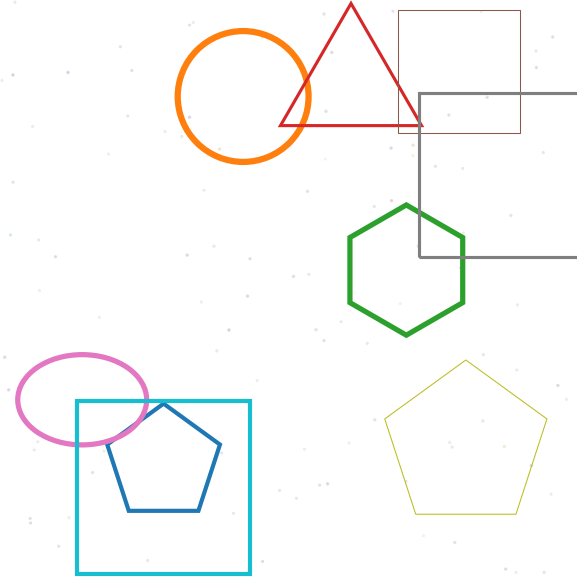[{"shape": "pentagon", "thickness": 2, "radius": 0.51, "center": [0.283, 0.198]}, {"shape": "circle", "thickness": 3, "radius": 0.57, "center": [0.421, 0.832]}, {"shape": "hexagon", "thickness": 2.5, "radius": 0.56, "center": [0.704, 0.531]}, {"shape": "triangle", "thickness": 1.5, "radius": 0.71, "center": [0.608, 0.852]}, {"shape": "square", "thickness": 0.5, "radius": 0.53, "center": [0.794, 0.875]}, {"shape": "oval", "thickness": 2.5, "radius": 0.56, "center": [0.142, 0.307]}, {"shape": "square", "thickness": 1.5, "radius": 0.71, "center": [0.866, 0.696]}, {"shape": "pentagon", "thickness": 0.5, "radius": 0.74, "center": [0.807, 0.228]}, {"shape": "square", "thickness": 2, "radius": 0.75, "center": [0.283, 0.155]}]